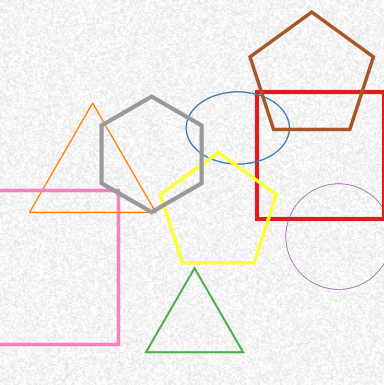[{"shape": "square", "thickness": 3, "radius": 0.82, "center": [0.832, 0.597]}, {"shape": "oval", "thickness": 1, "radius": 0.67, "center": [0.618, 0.668]}, {"shape": "triangle", "thickness": 1.5, "radius": 0.73, "center": [0.505, 0.158]}, {"shape": "circle", "thickness": 0.5, "radius": 0.69, "center": [0.88, 0.385]}, {"shape": "triangle", "thickness": 1, "radius": 0.95, "center": [0.241, 0.543]}, {"shape": "pentagon", "thickness": 2.5, "radius": 0.79, "center": [0.567, 0.446]}, {"shape": "pentagon", "thickness": 2.5, "radius": 0.84, "center": [0.81, 0.8]}, {"shape": "square", "thickness": 2.5, "radius": 1.0, "center": [0.106, 0.306]}, {"shape": "hexagon", "thickness": 3, "radius": 0.75, "center": [0.394, 0.599]}]